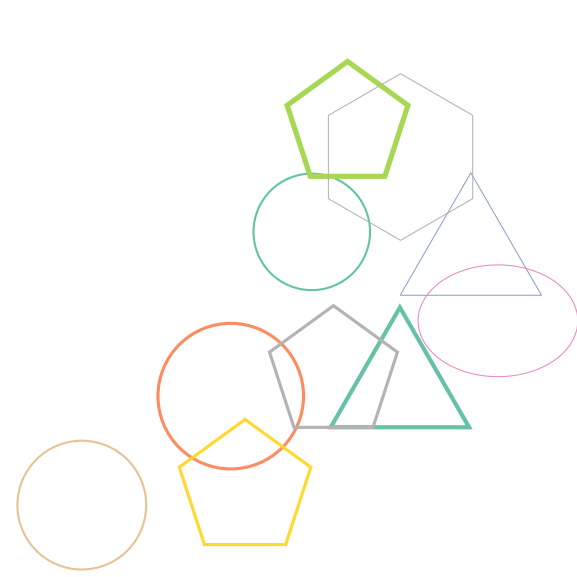[{"shape": "triangle", "thickness": 2, "radius": 0.69, "center": [0.692, 0.328]}, {"shape": "circle", "thickness": 1, "radius": 0.5, "center": [0.54, 0.598]}, {"shape": "circle", "thickness": 1.5, "radius": 0.63, "center": [0.4, 0.313]}, {"shape": "triangle", "thickness": 0.5, "radius": 0.71, "center": [0.815, 0.559]}, {"shape": "oval", "thickness": 0.5, "radius": 0.69, "center": [0.862, 0.444]}, {"shape": "pentagon", "thickness": 2.5, "radius": 0.55, "center": [0.602, 0.783]}, {"shape": "pentagon", "thickness": 1.5, "radius": 0.6, "center": [0.424, 0.153]}, {"shape": "circle", "thickness": 1, "radius": 0.56, "center": [0.142, 0.124]}, {"shape": "hexagon", "thickness": 0.5, "radius": 0.72, "center": [0.694, 0.727]}, {"shape": "pentagon", "thickness": 1.5, "radius": 0.58, "center": [0.577, 0.353]}]